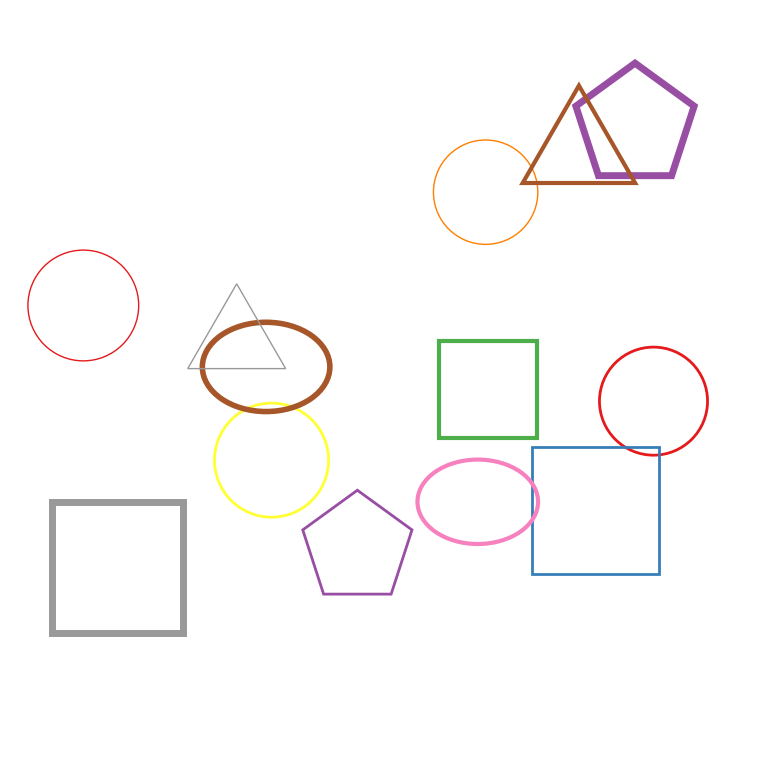[{"shape": "circle", "thickness": 1, "radius": 0.35, "center": [0.849, 0.479]}, {"shape": "circle", "thickness": 0.5, "radius": 0.36, "center": [0.108, 0.603]}, {"shape": "square", "thickness": 1, "radius": 0.41, "center": [0.774, 0.337]}, {"shape": "square", "thickness": 1.5, "radius": 0.32, "center": [0.634, 0.494]}, {"shape": "pentagon", "thickness": 2.5, "radius": 0.4, "center": [0.825, 0.837]}, {"shape": "pentagon", "thickness": 1, "radius": 0.37, "center": [0.464, 0.289]}, {"shape": "circle", "thickness": 0.5, "radius": 0.34, "center": [0.631, 0.75]}, {"shape": "circle", "thickness": 1, "radius": 0.37, "center": [0.353, 0.402]}, {"shape": "oval", "thickness": 2, "radius": 0.41, "center": [0.346, 0.523]}, {"shape": "triangle", "thickness": 1.5, "radius": 0.42, "center": [0.752, 0.804]}, {"shape": "oval", "thickness": 1.5, "radius": 0.39, "center": [0.62, 0.348]}, {"shape": "square", "thickness": 2.5, "radius": 0.43, "center": [0.152, 0.263]}, {"shape": "triangle", "thickness": 0.5, "radius": 0.37, "center": [0.307, 0.558]}]